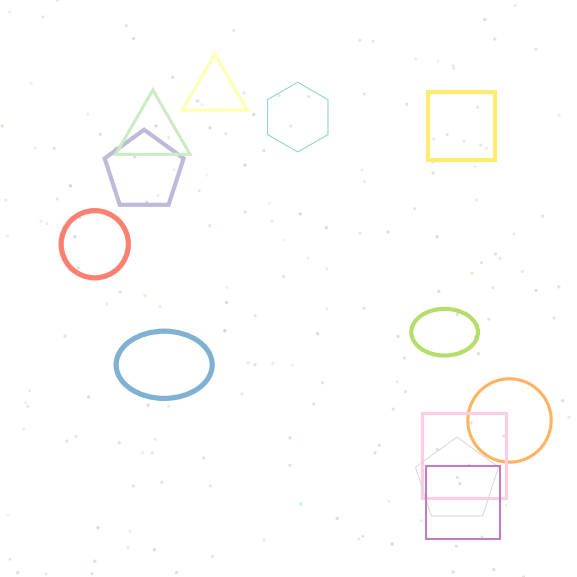[{"shape": "hexagon", "thickness": 0.5, "radius": 0.3, "center": [0.516, 0.796]}, {"shape": "triangle", "thickness": 1.5, "radius": 0.32, "center": [0.372, 0.841]}, {"shape": "pentagon", "thickness": 2, "radius": 0.36, "center": [0.25, 0.703]}, {"shape": "circle", "thickness": 2.5, "radius": 0.29, "center": [0.164, 0.576]}, {"shape": "oval", "thickness": 2.5, "radius": 0.42, "center": [0.284, 0.367]}, {"shape": "circle", "thickness": 1.5, "radius": 0.36, "center": [0.882, 0.271]}, {"shape": "oval", "thickness": 2, "radius": 0.29, "center": [0.77, 0.424]}, {"shape": "square", "thickness": 1.5, "radius": 0.37, "center": [0.804, 0.21]}, {"shape": "pentagon", "thickness": 0.5, "radius": 0.38, "center": [0.791, 0.167]}, {"shape": "square", "thickness": 1, "radius": 0.32, "center": [0.802, 0.129]}, {"shape": "triangle", "thickness": 1.5, "radius": 0.37, "center": [0.265, 0.769]}, {"shape": "square", "thickness": 2, "radius": 0.29, "center": [0.799, 0.781]}]